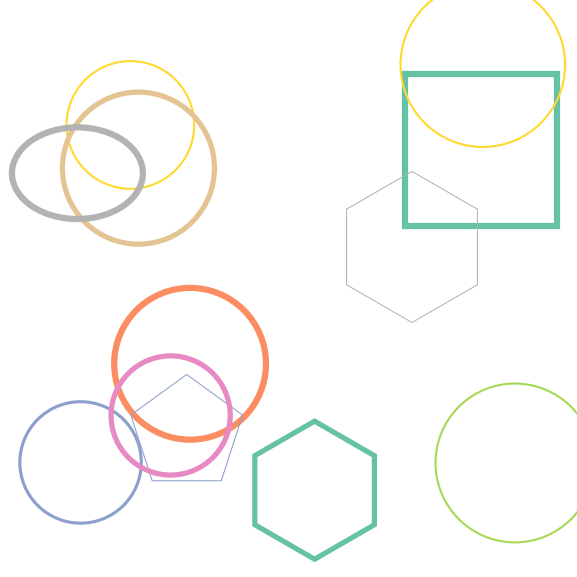[{"shape": "hexagon", "thickness": 2.5, "radius": 0.6, "center": [0.545, 0.15]}, {"shape": "square", "thickness": 3, "radius": 0.66, "center": [0.833, 0.74]}, {"shape": "circle", "thickness": 3, "radius": 0.66, "center": [0.329, 0.369]}, {"shape": "circle", "thickness": 1.5, "radius": 0.53, "center": [0.14, 0.198]}, {"shape": "pentagon", "thickness": 0.5, "radius": 0.51, "center": [0.323, 0.249]}, {"shape": "circle", "thickness": 2.5, "radius": 0.52, "center": [0.295, 0.28]}, {"shape": "circle", "thickness": 1, "radius": 0.69, "center": [0.892, 0.197]}, {"shape": "circle", "thickness": 1, "radius": 0.55, "center": [0.226, 0.783]}, {"shape": "circle", "thickness": 1, "radius": 0.71, "center": [0.836, 0.887]}, {"shape": "circle", "thickness": 2.5, "radius": 0.66, "center": [0.24, 0.708]}, {"shape": "oval", "thickness": 3, "radius": 0.57, "center": [0.134, 0.699]}, {"shape": "hexagon", "thickness": 0.5, "radius": 0.65, "center": [0.713, 0.571]}]